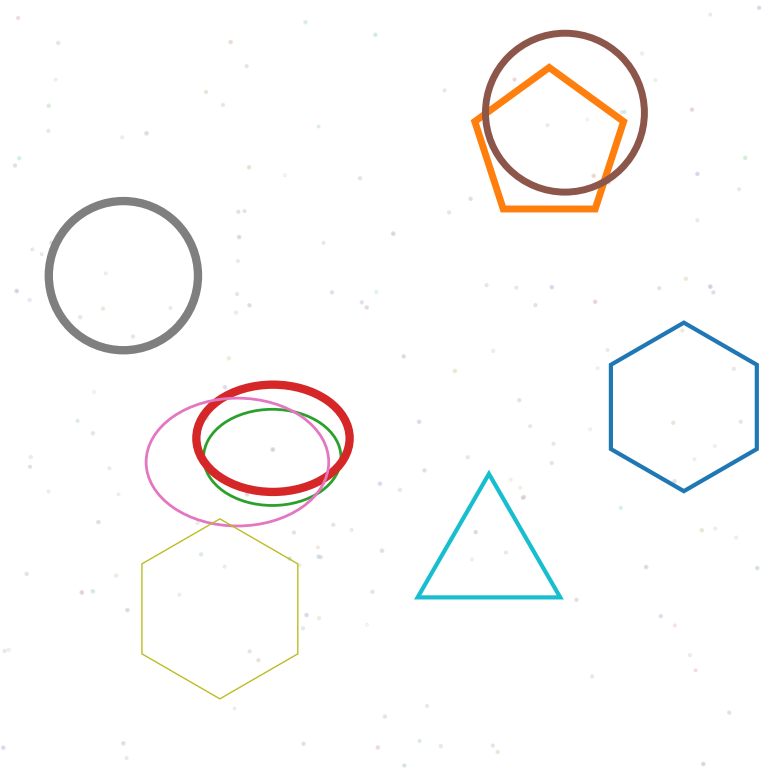[{"shape": "hexagon", "thickness": 1.5, "radius": 0.55, "center": [0.888, 0.472]}, {"shape": "pentagon", "thickness": 2.5, "radius": 0.51, "center": [0.713, 0.811]}, {"shape": "oval", "thickness": 1, "radius": 0.45, "center": [0.354, 0.406]}, {"shape": "oval", "thickness": 3, "radius": 0.5, "center": [0.355, 0.431]}, {"shape": "circle", "thickness": 2.5, "radius": 0.52, "center": [0.734, 0.854]}, {"shape": "oval", "thickness": 1, "radius": 0.59, "center": [0.308, 0.4]}, {"shape": "circle", "thickness": 3, "radius": 0.48, "center": [0.16, 0.642]}, {"shape": "hexagon", "thickness": 0.5, "radius": 0.58, "center": [0.286, 0.209]}, {"shape": "triangle", "thickness": 1.5, "radius": 0.53, "center": [0.635, 0.278]}]